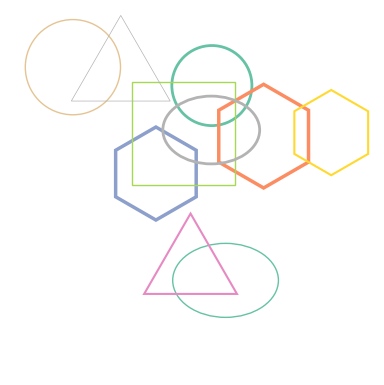[{"shape": "oval", "thickness": 1, "radius": 0.69, "center": [0.586, 0.272]}, {"shape": "circle", "thickness": 2, "radius": 0.52, "center": [0.55, 0.778]}, {"shape": "hexagon", "thickness": 2.5, "radius": 0.67, "center": [0.685, 0.646]}, {"shape": "hexagon", "thickness": 2.5, "radius": 0.6, "center": [0.405, 0.549]}, {"shape": "triangle", "thickness": 1.5, "radius": 0.7, "center": [0.495, 0.306]}, {"shape": "square", "thickness": 1, "radius": 0.67, "center": [0.477, 0.654]}, {"shape": "hexagon", "thickness": 1.5, "radius": 0.55, "center": [0.86, 0.656]}, {"shape": "circle", "thickness": 1, "radius": 0.62, "center": [0.189, 0.826]}, {"shape": "triangle", "thickness": 0.5, "radius": 0.74, "center": [0.314, 0.812]}, {"shape": "oval", "thickness": 2, "radius": 0.63, "center": [0.549, 0.662]}]